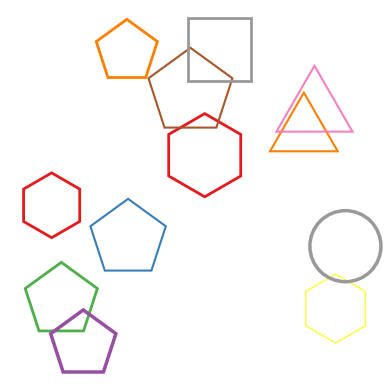[{"shape": "hexagon", "thickness": 2, "radius": 0.54, "center": [0.532, 0.597]}, {"shape": "hexagon", "thickness": 2, "radius": 0.42, "center": [0.134, 0.467]}, {"shape": "pentagon", "thickness": 1.5, "radius": 0.51, "center": [0.333, 0.381]}, {"shape": "pentagon", "thickness": 2, "radius": 0.49, "center": [0.159, 0.22]}, {"shape": "pentagon", "thickness": 2.5, "radius": 0.45, "center": [0.216, 0.106]}, {"shape": "triangle", "thickness": 1.5, "radius": 0.51, "center": [0.789, 0.658]}, {"shape": "pentagon", "thickness": 2, "radius": 0.42, "center": [0.329, 0.866]}, {"shape": "hexagon", "thickness": 1, "radius": 0.45, "center": [0.872, 0.198]}, {"shape": "pentagon", "thickness": 1.5, "radius": 0.57, "center": [0.495, 0.761]}, {"shape": "triangle", "thickness": 1.5, "radius": 0.57, "center": [0.817, 0.715]}, {"shape": "circle", "thickness": 2.5, "radius": 0.46, "center": [0.897, 0.361]}, {"shape": "square", "thickness": 2, "radius": 0.41, "center": [0.57, 0.871]}]